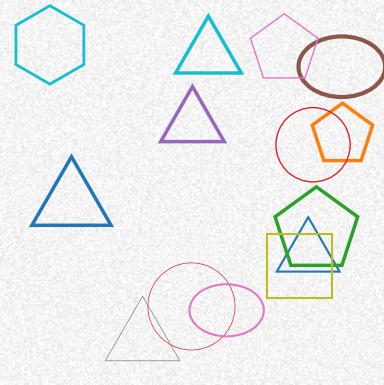[{"shape": "triangle", "thickness": 1.5, "radius": 0.47, "center": [0.801, 0.342]}, {"shape": "triangle", "thickness": 2.5, "radius": 0.59, "center": [0.186, 0.474]}, {"shape": "pentagon", "thickness": 2.5, "radius": 0.41, "center": [0.889, 0.65]}, {"shape": "pentagon", "thickness": 2.5, "radius": 0.56, "center": [0.822, 0.402]}, {"shape": "circle", "thickness": 0.5, "radius": 0.57, "center": [0.497, 0.204]}, {"shape": "circle", "thickness": 1, "radius": 0.48, "center": [0.813, 0.624]}, {"shape": "triangle", "thickness": 2.5, "radius": 0.48, "center": [0.5, 0.68]}, {"shape": "oval", "thickness": 3, "radius": 0.56, "center": [0.888, 0.827]}, {"shape": "pentagon", "thickness": 1, "radius": 0.46, "center": [0.738, 0.872]}, {"shape": "oval", "thickness": 1.5, "radius": 0.48, "center": [0.589, 0.194]}, {"shape": "triangle", "thickness": 0.5, "radius": 0.56, "center": [0.37, 0.119]}, {"shape": "square", "thickness": 1.5, "radius": 0.42, "center": [0.778, 0.309]}, {"shape": "hexagon", "thickness": 2, "radius": 0.51, "center": [0.13, 0.883]}, {"shape": "triangle", "thickness": 2.5, "radius": 0.49, "center": [0.541, 0.86]}]